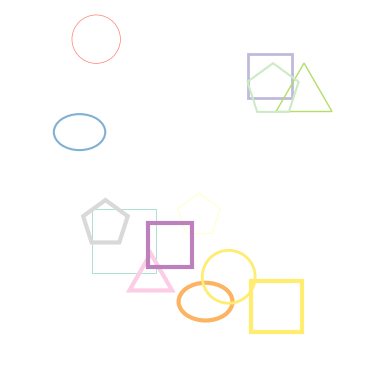[{"shape": "square", "thickness": 0.5, "radius": 0.41, "center": [0.321, 0.375]}, {"shape": "pentagon", "thickness": 0.5, "radius": 0.29, "center": [0.517, 0.441]}, {"shape": "square", "thickness": 2, "radius": 0.29, "center": [0.701, 0.803]}, {"shape": "circle", "thickness": 0.5, "radius": 0.31, "center": [0.25, 0.898]}, {"shape": "oval", "thickness": 1.5, "radius": 0.33, "center": [0.207, 0.657]}, {"shape": "oval", "thickness": 3, "radius": 0.35, "center": [0.534, 0.217]}, {"shape": "triangle", "thickness": 1, "radius": 0.42, "center": [0.79, 0.752]}, {"shape": "triangle", "thickness": 3, "radius": 0.32, "center": [0.392, 0.278]}, {"shape": "pentagon", "thickness": 3, "radius": 0.3, "center": [0.274, 0.42]}, {"shape": "square", "thickness": 3, "radius": 0.29, "center": [0.442, 0.364]}, {"shape": "pentagon", "thickness": 1.5, "radius": 0.35, "center": [0.709, 0.766]}, {"shape": "square", "thickness": 3, "radius": 0.33, "center": [0.718, 0.204]}, {"shape": "circle", "thickness": 2, "radius": 0.34, "center": [0.594, 0.281]}]